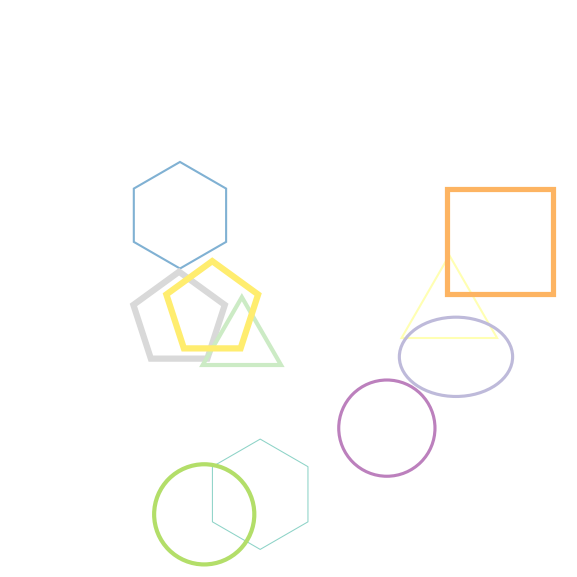[{"shape": "hexagon", "thickness": 0.5, "radius": 0.48, "center": [0.451, 0.143]}, {"shape": "triangle", "thickness": 1, "radius": 0.48, "center": [0.778, 0.462]}, {"shape": "oval", "thickness": 1.5, "radius": 0.49, "center": [0.79, 0.381]}, {"shape": "hexagon", "thickness": 1, "radius": 0.46, "center": [0.312, 0.626]}, {"shape": "square", "thickness": 2.5, "radius": 0.46, "center": [0.866, 0.581]}, {"shape": "circle", "thickness": 2, "radius": 0.43, "center": [0.354, 0.108]}, {"shape": "pentagon", "thickness": 3, "radius": 0.42, "center": [0.31, 0.445]}, {"shape": "circle", "thickness": 1.5, "radius": 0.42, "center": [0.67, 0.258]}, {"shape": "triangle", "thickness": 2, "radius": 0.39, "center": [0.419, 0.406]}, {"shape": "pentagon", "thickness": 3, "radius": 0.42, "center": [0.368, 0.463]}]